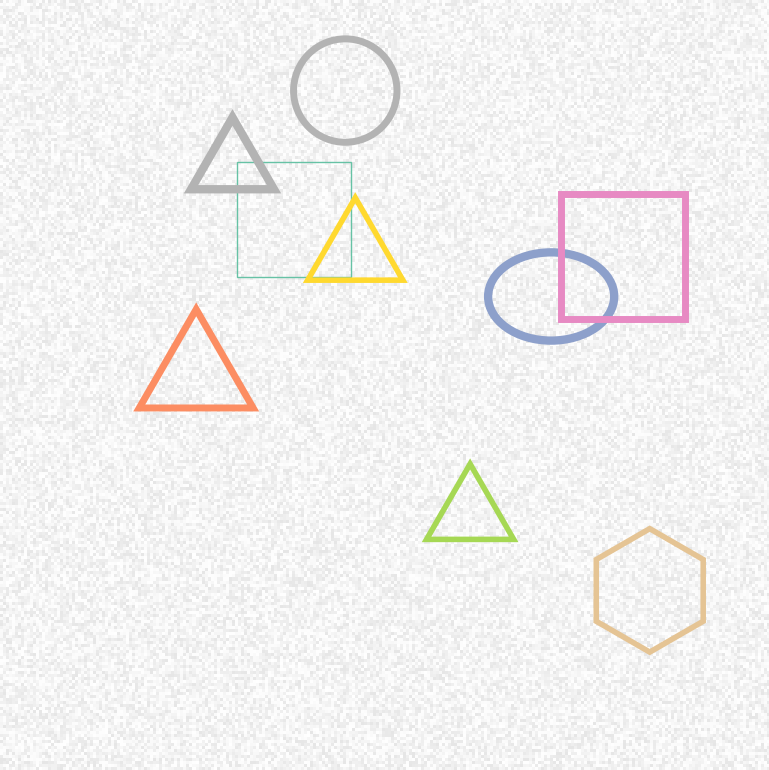[{"shape": "square", "thickness": 0.5, "radius": 0.37, "center": [0.382, 0.715]}, {"shape": "triangle", "thickness": 2.5, "radius": 0.43, "center": [0.255, 0.513]}, {"shape": "oval", "thickness": 3, "radius": 0.41, "center": [0.716, 0.615]}, {"shape": "square", "thickness": 2.5, "radius": 0.4, "center": [0.809, 0.667]}, {"shape": "triangle", "thickness": 2, "radius": 0.33, "center": [0.611, 0.332]}, {"shape": "triangle", "thickness": 2, "radius": 0.36, "center": [0.461, 0.672]}, {"shape": "hexagon", "thickness": 2, "radius": 0.4, "center": [0.844, 0.233]}, {"shape": "triangle", "thickness": 3, "radius": 0.31, "center": [0.302, 0.785]}, {"shape": "circle", "thickness": 2.5, "radius": 0.34, "center": [0.448, 0.882]}]